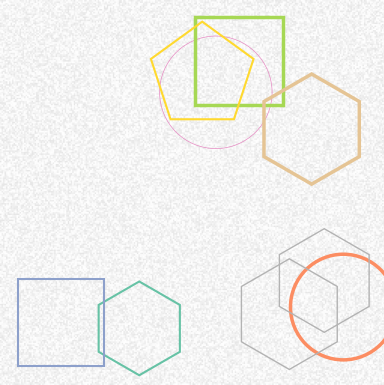[{"shape": "hexagon", "thickness": 1.5, "radius": 0.61, "center": [0.362, 0.147]}, {"shape": "circle", "thickness": 2.5, "radius": 0.69, "center": [0.892, 0.202]}, {"shape": "square", "thickness": 1.5, "radius": 0.56, "center": [0.159, 0.163]}, {"shape": "circle", "thickness": 0.5, "radius": 0.73, "center": [0.561, 0.76]}, {"shape": "square", "thickness": 2.5, "radius": 0.57, "center": [0.621, 0.842]}, {"shape": "pentagon", "thickness": 1.5, "radius": 0.7, "center": [0.525, 0.804]}, {"shape": "hexagon", "thickness": 2.5, "radius": 0.71, "center": [0.809, 0.665]}, {"shape": "hexagon", "thickness": 1, "radius": 0.67, "center": [0.842, 0.271]}, {"shape": "hexagon", "thickness": 1, "radius": 0.72, "center": [0.751, 0.184]}]